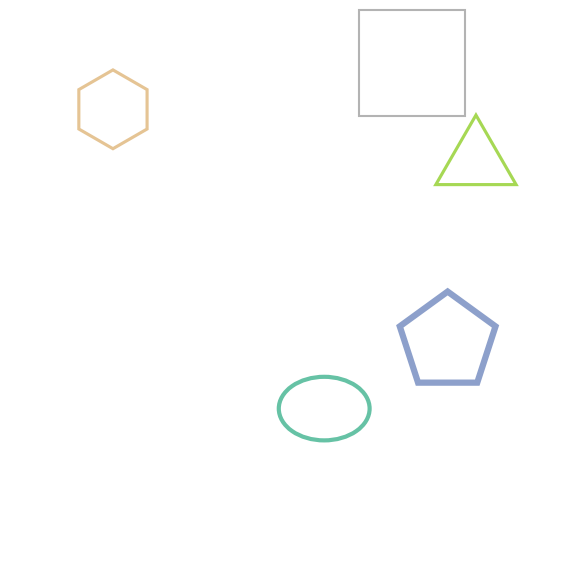[{"shape": "oval", "thickness": 2, "radius": 0.39, "center": [0.561, 0.292]}, {"shape": "pentagon", "thickness": 3, "radius": 0.44, "center": [0.775, 0.407]}, {"shape": "triangle", "thickness": 1.5, "radius": 0.4, "center": [0.824, 0.72]}, {"shape": "hexagon", "thickness": 1.5, "radius": 0.34, "center": [0.196, 0.81]}, {"shape": "square", "thickness": 1, "radius": 0.46, "center": [0.714, 0.89]}]